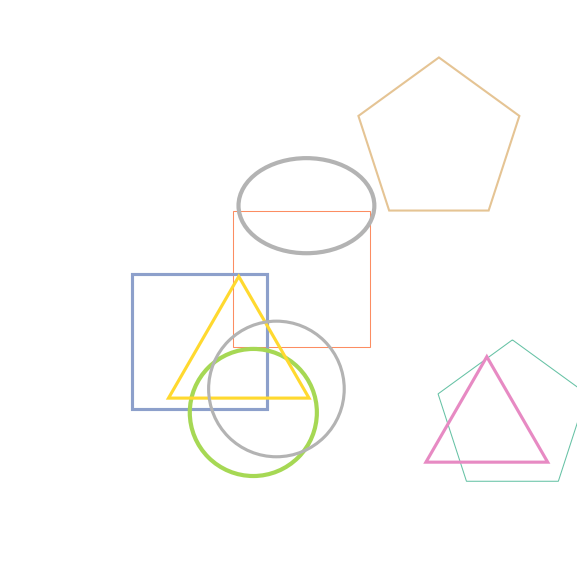[{"shape": "pentagon", "thickness": 0.5, "radius": 0.68, "center": [0.887, 0.275]}, {"shape": "square", "thickness": 0.5, "radius": 0.59, "center": [0.522, 0.516]}, {"shape": "square", "thickness": 1.5, "radius": 0.58, "center": [0.346, 0.408]}, {"shape": "triangle", "thickness": 1.5, "radius": 0.61, "center": [0.843, 0.26]}, {"shape": "circle", "thickness": 2, "radius": 0.55, "center": [0.439, 0.285]}, {"shape": "triangle", "thickness": 1.5, "radius": 0.7, "center": [0.413, 0.38]}, {"shape": "pentagon", "thickness": 1, "radius": 0.73, "center": [0.76, 0.753]}, {"shape": "oval", "thickness": 2, "radius": 0.59, "center": [0.531, 0.643]}, {"shape": "circle", "thickness": 1.5, "radius": 0.59, "center": [0.479, 0.326]}]